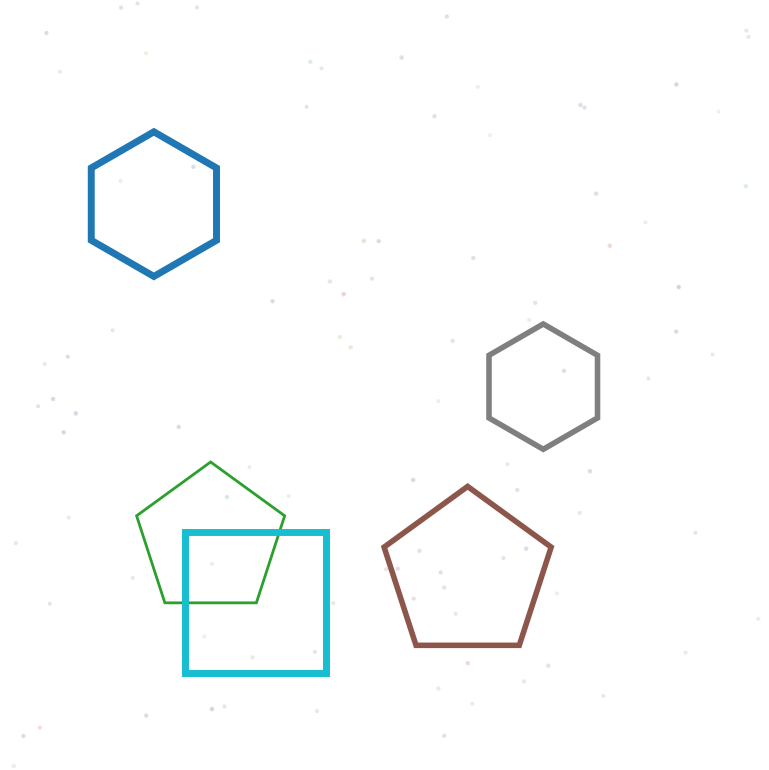[{"shape": "hexagon", "thickness": 2.5, "radius": 0.47, "center": [0.2, 0.735]}, {"shape": "pentagon", "thickness": 1, "radius": 0.51, "center": [0.274, 0.299]}, {"shape": "pentagon", "thickness": 2, "radius": 0.57, "center": [0.607, 0.254]}, {"shape": "hexagon", "thickness": 2, "radius": 0.41, "center": [0.706, 0.498]}, {"shape": "square", "thickness": 2.5, "radius": 0.46, "center": [0.332, 0.218]}]